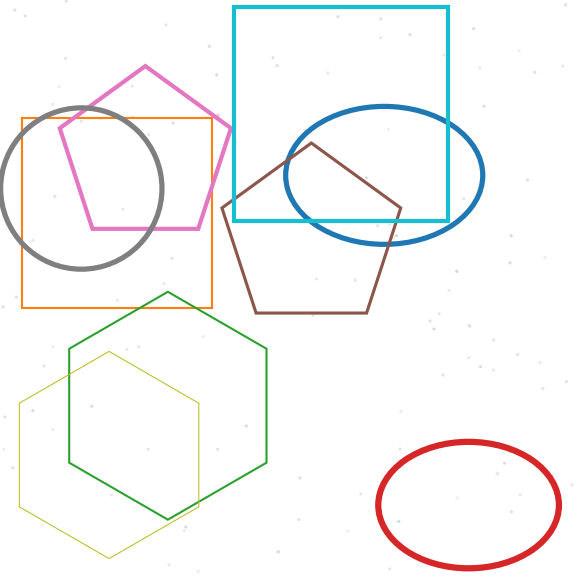[{"shape": "oval", "thickness": 2.5, "radius": 0.85, "center": [0.665, 0.695]}, {"shape": "square", "thickness": 1, "radius": 0.82, "center": [0.202, 0.631]}, {"shape": "hexagon", "thickness": 1, "radius": 0.99, "center": [0.291, 0.297]}, {"shape": "oval", "thickness": 3, "radius": 0.78, "center": [0.811, 0.125]}, {"shape": "pentagon", "thickness": 1.5, "radius": 0.81, "center": [0.539, 0.589]}, {"shape": "pentagon", "thickness": 2, "radius": 0.78, "center": [0.252, 0.729]}, {"shape": "circle", "thickness": 2.5, "radius": 0.7, "center": [0.141, 0.673]}, {"shape": "hexagon", "thickness": 0.5, "radius": 0.9, "center": [0.189, 0.211]}, {"shape": "square", "thickness": 2, "radius": 0.92, "center": [0.591, 0.802]}]